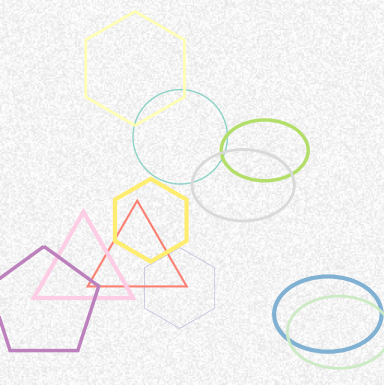[{"shape": "circle", "thickness": 1, "radius": 0.61, "center": [0.468, 0.645]}, {"shape": "hexagon", "thickness": 2, "radius": 0.74, "center": [0.351, 0.822]}, {"shape": "hexagon", "thickness": 0.5, "radius": 0.53, "center": [0.467, 0.252]}, {"shape": "triangle", "thickness": 1.5, "radius": 0.74, "center": [0.356, 0.33]}, {"shape": "oval", "thickness": 3, "radius": 0.7, "center": [0.852, 0.184]}, {"shape": "oval", "thickness": 2.5, "radius": 0.56, "center": [0.688, 0.609]}, {"shape": "triangle", "thickness": 3, "radius": 0.75, "center": [0.217, 0.3]}, {"shape": "oval", "thickness": 2, "radius": 0.66, "center": [0.632, 0.519]}, {"shape": "pentagon", "thickness": 2.5, "radius": 0.75, "center": [0.114, 0.21]}, {"shape": "oval", "thickness": 2, "radius": 0.67, "center": [0.88, 0.137]}, {"shape": "hexagon", "thickness": 3, "radius": 0.54, "center": [0.392, 0.428]}]